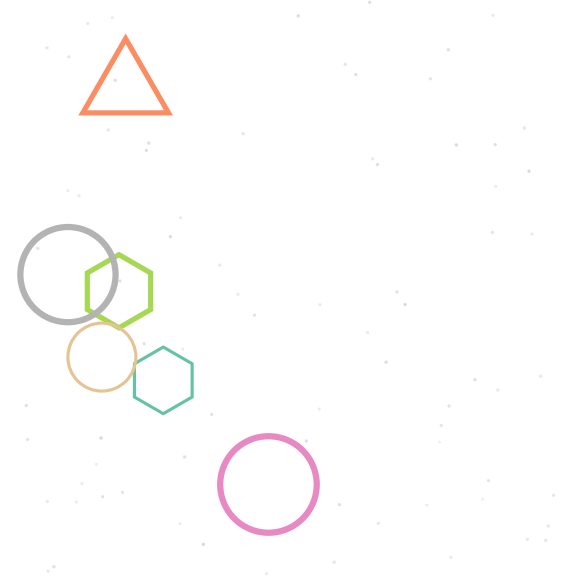[{"shape": "hexagon", "thickness": 1.5, "radius": 0.29, "center": [0.283, 0.34]}, {"shape": "triangle", "thickness": 2.5, "radius": 0.43, "center": [0.218, 0.846]}, {"shape": "circle", "thickness": 3, "radius": 0.42, "center": [0.465, 0.16]}, {"shape": "hexagon", "thickness": 2.5, "radius": 0.32, "center": [0.206, 0.495]}, {"shape": "circle", "thickness": 1.5, "radius": 0.29, "center": [0.176, 0.381]}, {"shape": "circle", "thickness": 3, "radius": 0.41, "center": [0.118, 0.524]}]